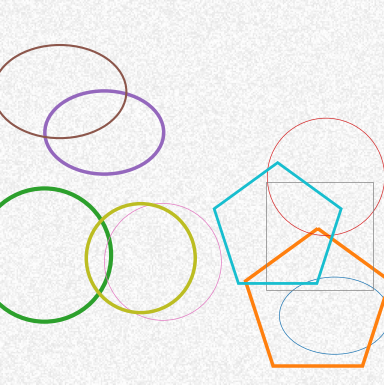[{"shape": "oval", "thickness": 0.5, "radius": 0.72, "center": [0.869, 0.18]}, {"shape": "pentagon", "thickness": 2.5, "radius": 0.99, "center": [0.825, 0.209]}, {"shape": "circle", "thickness": 3, "radius": 0.87, "center": [0.116, 0.338]}, {"shape": "circle", "thickness": 0.5, "radius": 0.76, "center": [0.847, 0.541]}, {"shape": "oval", "thickness": 2.5, "radius": 0.77, "center": [0.271, 0.656]}, {"shape": "oval", "thickness": 1.5, "radius": 0.86, "center": [0.155, 0.762]}, {"shape": "circle", "thickness": 0.5, "radius": 0.76, "center": [0.423, 0.32]}, {"shape": "square", "thickness": 0.5, "radius": 0.7, "center": [0.83, 0.387]}, {"shape": "circle", "thickness": 2.5, "radius": 0.71, "center": [0.366, 0.33]}, {"shape": "pentagon", "thickness": 2, "radius": 0.87, "center": [0.721, 0.404]}]